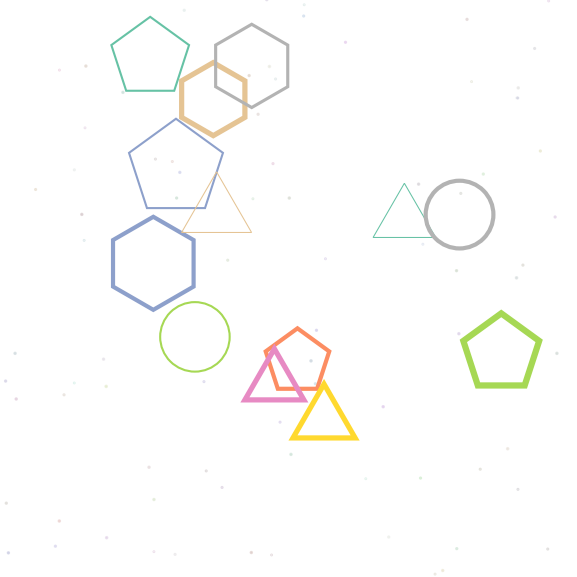[{"shape": "triangle", "thickness": 0.5, "radius": 0.31, "center": [0.7, 0.619]}, {"shape": "pentagon", "thickness": 1, "radius": 0.35, "center": [0.26, 0.899]}, {"shape": "pentagon", "thickness": 2, "radius": 0.29, "center": [0.515, 0.373]}, {"shape": "pentagon", "thickness": 1, "radius": 0.43, "center": [0.305, 0.708]}, {"shape": "hexagon", "thickness": 2, "radius": 0.4, "center": [0.265, 0.543]}, {"shape": "triangle", "thickness": 2.5, "radius": 0.29, "center": [0.475, 0.336]}, {"shape": "pentagon", "thickness": 3, "radius": 0.35, "center": [0.868, 0.387]}, {"shape": "circle", "thickness": 1, "radius": 0.3, "center": [0.338, 0.416]}, {"shape": "triangle", "thickness": 2.5, "radius": 0.31, "center": [0.561, 0.272]}, {"shape": "triangle", "thickness": 0.5, "radius": 0.35, "center": [0.375, 0.632]}, {"shape": "hexagon", "thickness": 2.5, "radius": 0.32, "center": [0.369, 0.827]}, {"shape": "hexagon", "thickness": 1.5, "radius": 0.36, "center": [0.436, 0.885]}, {"shape": "circle", "thickness": 2, "radius": 0.29, "center": [0.796, 0.628]}]